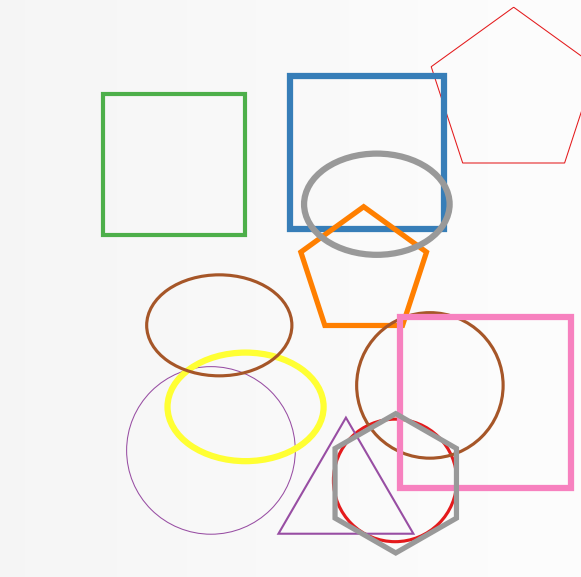[{"shape": "circle", "thickness": 1.5, "radius": 0.53, "center": [0.68, 0.167]}, {"shape": "pentagon", "thickness": 0.5, "radius": 0.75, "center": [0.884, 0.838]}, {"shape": "square", "thickness": 3, "radius": 0.66, "center": [0.631, 0.735]}, {"shape": "square", "thickness": 2, "radius": 0.61, "center": [0.3, 0.715]}, {"shape": "triangle", "thickness": 1, "radius": 0.67, "center": [0.595, 0.142]}, {"shape": "circle", "thickness": 0.5, "radius": 0.73, "center": [0.363, 0.219]}, {"shape": "pentagon", "thickness": 2.5, "radius": 0.57, "center": [0.626, 0.527]}, {"shape": "oval", "thickness": 3, "radius": 0.67, "center": [0.422, 0.295]}, {"shape": "circle", "thickness": 1.5, "radius": 0.63, "center": [0.74, 0.332]}, {"shape": "oval", "thickness": 1.5, "radius": 0.62, "center": [0.377, 0.436]}, {"shape": "square", "thickness": 3, "radius": 0.74, "center": [0.835, 0.302]}, {"shape": "oval", "thickness": 3, "radius": 0.63, "center": [0.648, 0.646]}, {"shape": "hexagon", "thickness": 2.5, "radius": 0.6, "center": [0.681, 0.162]}]